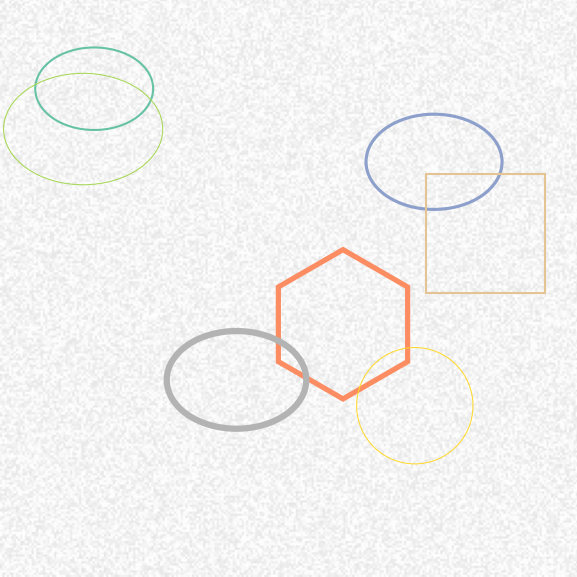[{"shape": "oval", "thickness": 1, "radius": 0.51, "center": [0.163, 0.845]}, {"shape": "hexagon", "thickness": 2.5, "radius": 0.65, "center": [0.594, 0.438]}, {"shape": "oval", "thickness": 1.5, "radius": 0.59, "center": [0.752, 0.719]}, {"shape": "oval", "thickness": 0.5, "radius": 0.69, "center": [0.144, 0.776]}, {"shape": "circle", "thickness": 0.5, "radius": 0.5, "center": [0.718, 0.297]}, {"shape": "square", "thickness": 1, "radius": 0.52, "center": [0.841, 0.594]}, {"shape": "oval", "thickness": 3, "radius": 0.6, "center": [0.41, 0.341]}]